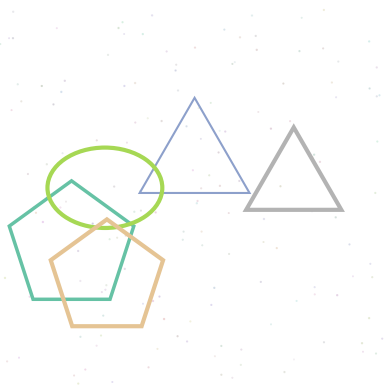[{"shape": "pentagon", "thickness": 2.5, "radius": 0.85, "center": [0.186, 0.36]}, {"shape": "triangle", "thickness": 1.5, "radius": 0.82, "center": [0.505, 0.581]}, {"shape": "oval", "thickness": 3, "radius": 0.75, "center": [0.272, 0.512]}, {"shape": "pentagon", "thickness": 3, "radius": 0.77, "center": [0.278, 0.277]}, {"shape": "triangle", "thickness": 3, "radius": 0.71, "center": [0.763, 0.526]}]